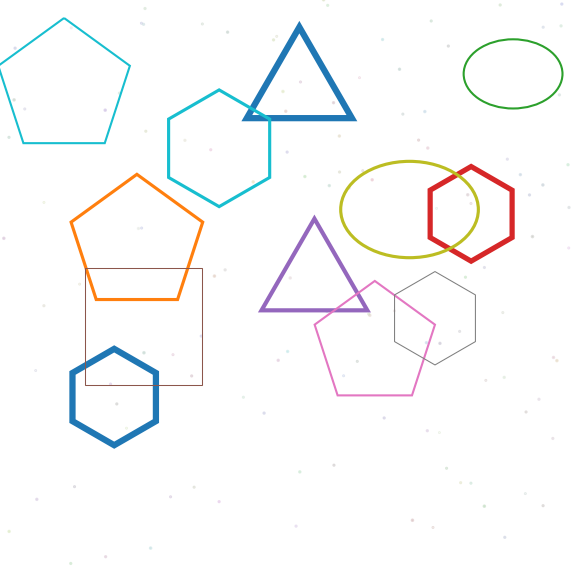[{"shape": "triangle", "thickness": 3, "radius": 0.53, "center": [0.518, 0.847]}, {"shape": "hexagon", "thickness": 3, "radius": 0.42, "center": [0.198, 0.312]}, {"shape": "pentagon", "thickness": 1.5, "radius": 0.6, "center": [0.237, 0.577]}, {"shape": "oval", "thickness": 1, "radius": 0.43, "center": [0.888, 0.871]}, {"shape": "hexagon", "thickness": 2.5, "radius": 0.41, "center": [0.816, 0.629]}, {"shape": "triangle", "thickness": 2, "radius": 0.53, "center": [0.544, 0.515]}, {"shape": "square", "thickness": 0.5, "radius": 0.51, "center": [0.249, 0.434]}, {"shape": "pentagon", "thickness": 1, "radius": 0.55, "center": [0.649, 0.403]}, {"shape": "hexagon", "thickness": 0.5, "radius": 0.4, "center": [0.753, 0.448]}, {"shape": "oval", "thickness": 1.5, "radius": 0.6, "center": [0.709, 0.636]}, {"shape": "pentagon", "thickness": 1, "radius": 0.6, "center": [0.111, 0.848]}, {"shape": "hexagon", "thickness": 1.5, "radius": 0.51, "center": [0.379, 0.742]}]